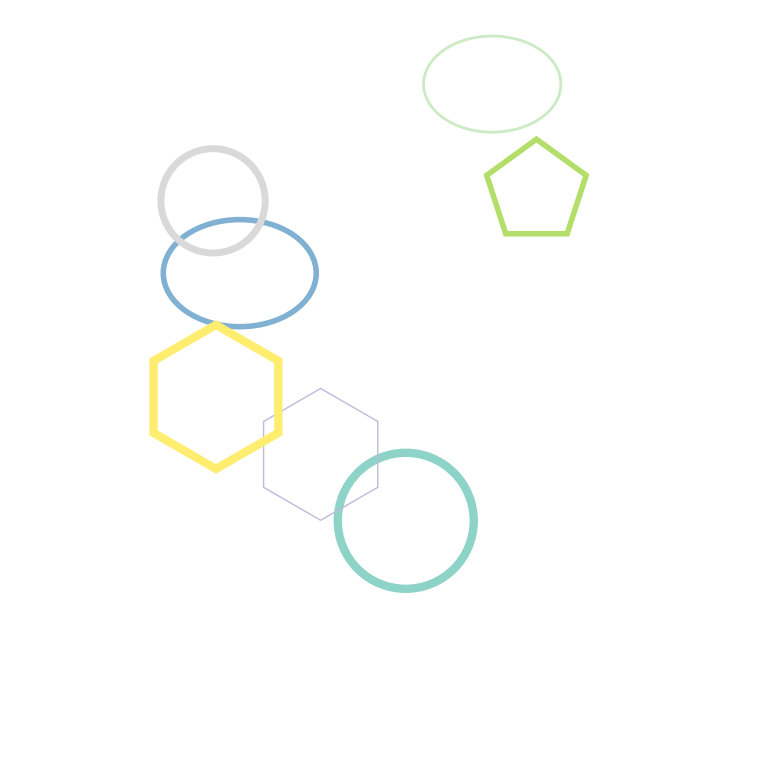[{"shape": "circle", "thickness": 3, "radius": 0.44, "center": [0.527, 0.324]}, {"shape": "hexagon", "thickness": 0.5, "radius": 0.43, "center": [0.416, 0.41]}, {"shape": "oval", "thickness": 2, "radius": 0.5, "center": [0.311, 0.645]}, {"shape": "pentagon", "thickness": 2, "radius": 0.34, "center": [0.697, 0.751]}, {"shape": "circle", "thickness": 2.5, "radius": 0.34, "center": [0.277, 0.739]}, {"shape": "oval", "thickness": 1, "radius": 0.45, "center": [0.639, 0.891]}, {"shape": "hexagon", "thickness": 3, "radius": 0.47, "center": [0.28, 0.485]}]